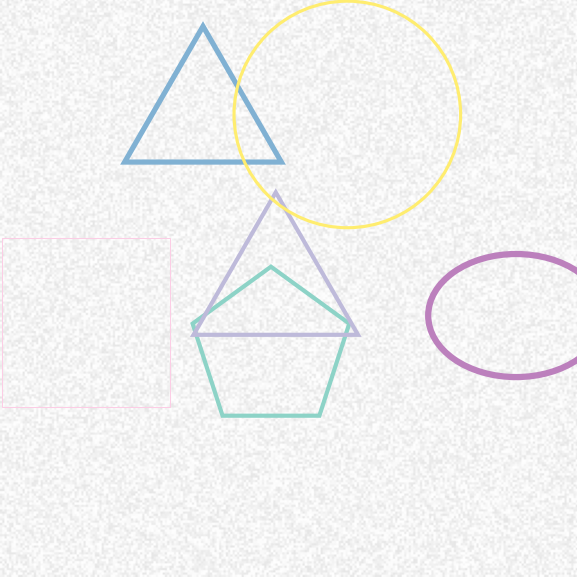[{"shape": "pentagon", "thickness": 2, "radius": 0.71, "center": [0.469, 0.395]}, {"shape": "triangle", "thickness": 2, "radius": 0.82, "center": [0.478, 0.502]}, {"shape": "triangle", "thickness": 2.5, "radius": 0.78, "center": [0.352, 0.797]}, {"shape": "square", "thickness": 0.5, "radius": 0.73, "center": [0.149, 0.441]}, {"shape": "oval", "thickness": 3, "radius": 0.76, "center": [0.894, 0.453]}, {"shape": "circle", "thickness": 1.5, "radius": 0.98, "center": [0.601, 0.801]}]